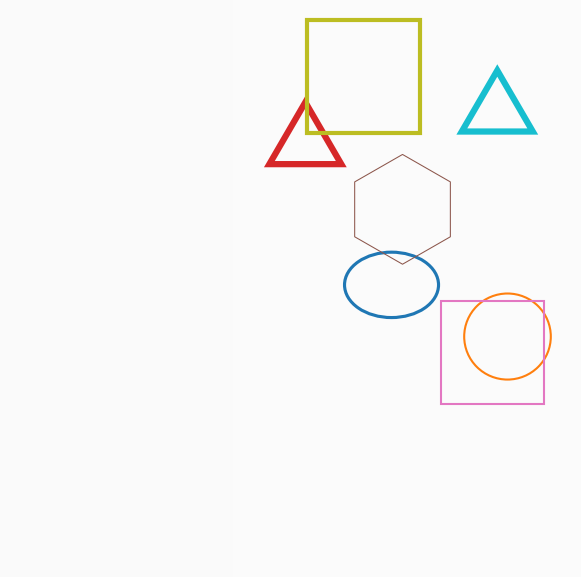[{"shape": "oval", "thickness": 1.5, "radius": 0.4, "center": [0.674, 0.506]}, {"shape": "circle", "thickness": 1, "radius": 0.37, "center": [0.873, 0.416]}, {"shape": "triangle", "thickness": 3, "radius": 0.36, "center": [0.525, 0.751]}, {"shape": "hexagon", "thickness": 0.5, "radius": 0.48, "center": [0.693, 0.637]}, {"shape": "square", "thickness": 1, "radius": 0.44, "center": [0.847, 0.388]}, {"shape": "square", "thickness": 2, "radius": 0.49, "center": [0.626, 0.867]}, {"shape": "triangle", "thickness": 3, "radius": 0.35, "center": [0.856, 0.807]}]